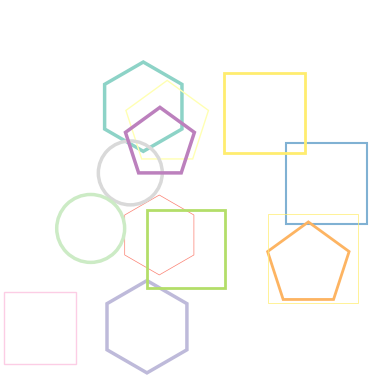[{"shape": "hexagon", "thickness": 2.5, "radius": 0.58, "center": [0.372, 0.723]}, {"shape": "pentagon", "thickness": 1, "radius": 0.56, "center": [0.434, 0.678]}, {"shape": "hexagon", "thickness": 2.5, "radius": 0.6, "center": [0.382, 0.151]}, {"shape": "hexagon", "thickness": 0.5, "radius": 0.52, "center": [0.414, 0.39]}, {"shape": "square", "thickness": 1.5, "radius": 0.53, "center": [0.847, 0.522]}, {"shape": "pentagon", "thickness": 2, "radius": 0.56, "center": [0.801, 0.312]}, {"shape": "square", "thickness": 2, "radius": 0.5, "center": [0.484, 0.354]}, {"shape": "square", "thickness": 1, "radius": 0.46, "center": [0.104, 0.148]}, {"shape": "circle", "thickness": 2.5, "radius": 0.42, "center": [0.338, 0.551]}, {"shape": "pentagon", "thickness": 2.5, "radius": 0.47, "center": [0.415, 0.627]}, {"shape": "circle", "thickness": 2.5, "radius": 0.44, "center": [0.236, 0.407]}, {"shape": "square", "thickness": 0.5, "radius": 0.58, "center": [0.813, 0.329]}, {"shape": "square", "thickness": 2, "radius": 0.52, "center": [0.687, 0.707]}]